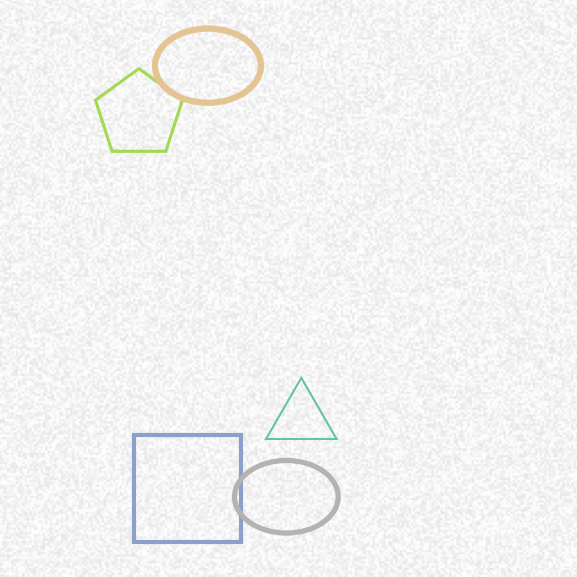[{"shape": "triangle", "thickness": 1, "radius": 0.35, "center": [0.522, 0.274]}, {"shape": "square", "thickness": 2, "radius": 0.46, "center": [0.325, 0.153]}, {"shape": "pentagon", "thickness": 1.5, "radius": 0.4, "center": [0.241, 0.801]}, {"shape": "oval", "thickness": 3, "radius": 0.46, "center": [0.36, 0.885]}, {"shape": "oval", "thickness": 2.5, "radius": 0.45, "center": [0.496, 0.139]}]